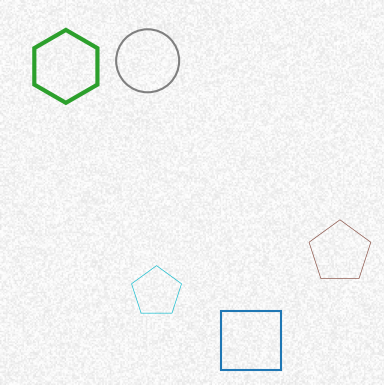[{"shape": "square", "thickness": 1.5, "radius": 0.39, "center": [0.651, 0.116]}, {"shape": "hexagon", "thickness": 3, "radius": 0.47, "center": [0.171, 0.828]}, {"shape": "pentagon", "thickness": 0.5, "radius": 0.42, "center": [0.883, 0.345]}, {"shape": "circle", "thickness": 1.5, "radius": 0.41, "center": [0.384, 0.842]}, {"shape": "pentagon", "thickness": 0.5, "radius": 0.34, "center": [0.407, 0.242]}]